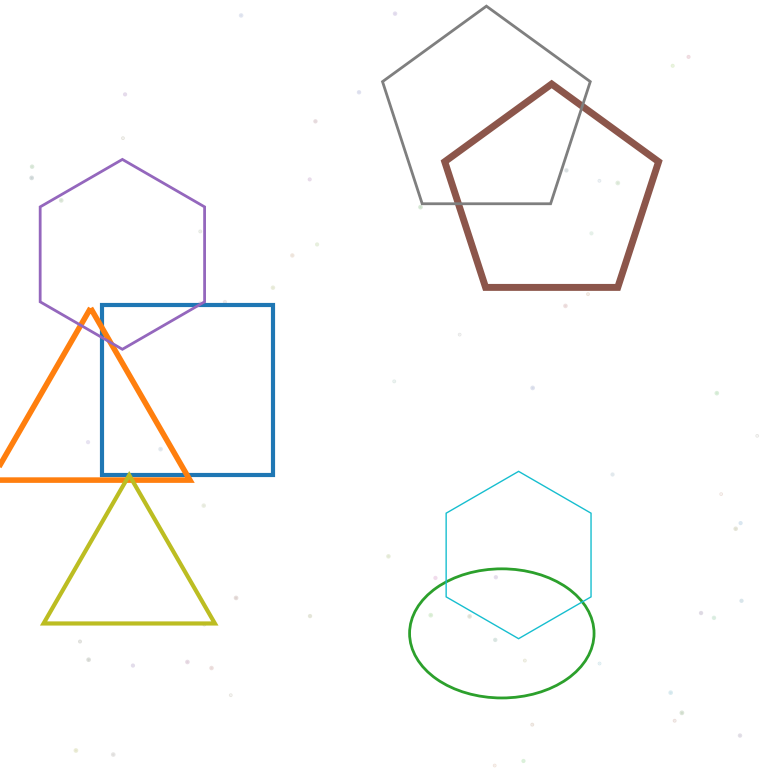[{"shape": "square", "thickness": 1.5, "radius": 0.55, "center": [0.244, 0.494]}, {"shape": "triangle", "thickness": 2, "radius": 0.74, "center": [0.118, 0.451]}, {"shape": "oval", "thickness": 1, "radius": 0.6, "center": [0.652, 0.177]}, {"shape": "hexagon", "thickness": 1, "radius": 0.62, "center": [0.159, 0.67]}, {"shape": "pentagon", "thickness": 2.5, "radius": 0.73, "center": [0.716, 0.745]}, {"shape": "pentagon", "thickness": 1, "radius": 0.71, "center": [0.632, 0.85]}, {"shape": "triangle", "thickness": 1.5, "radius": 0.64, "center": [0.168, 0.255]}, {"shape": "hexagon", "thickness": 0.5, "radius": 0.54, "center": [0.673, 0.279]}]